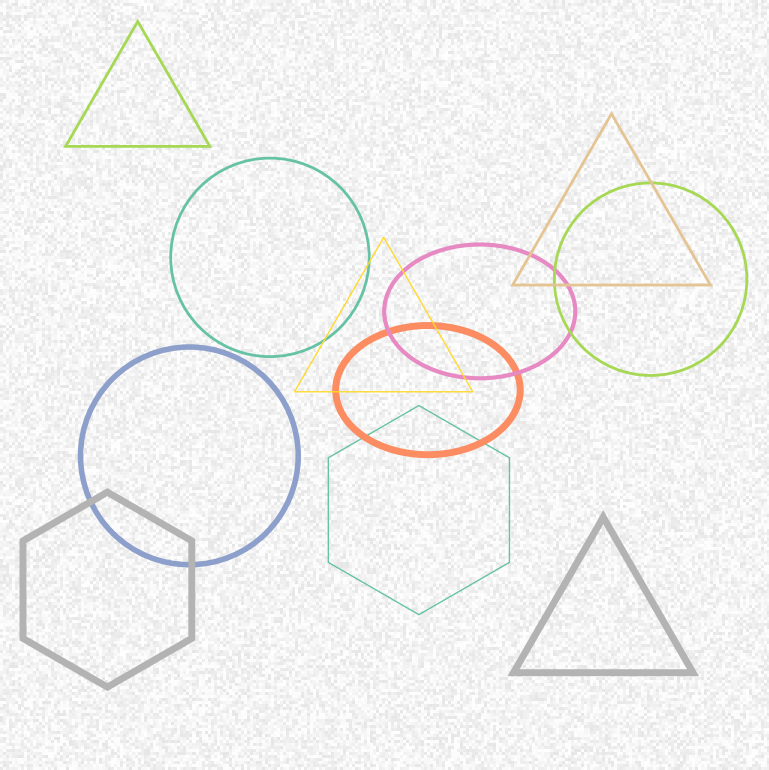[{"shape": "circle", "thickness": 1, "radius": 0.64, "center": [0.351, 0.666]}, {"shape": "hexagon", "thickness": 0.5, "radius": 0.68, "center": [0.544, 0.338]}, {"shape": "oval", "thickness": 2.5, "radius": 0.6, "center": [0.556, 0.493]}, {"shape": "circle", "thickness": 2, "radius": 0.71, "center": [0.246, 0.408]}, {"shape": "oval", "thickness": 1.5, "radius": 0.62, "center": [0.623, 0.596]}, {"shape": "triangle", "thickness": 1, "radius": 0.54, "center": [0.179, 0.864]}, {"shape": "circle", "thickness": 1, "radius": 0.63, "center": [0.845, 0.637]}, {"shape": "triangle", "thickness": 0.5, "radius": 0.67, "center": [0.498, 0.558]}, {"shape": "triangle", "thickness": 1, "radius": 0.74, "center": [0.794, 0.704]}, {"shape": "triangle", "thickness": 2.5, "radius": 0.67, "center": [0.783, 0.194]}, {"shape": "hexagon", "thickness": 2.5, "radius": 0.63, "center": [0.139, 0.234]}]